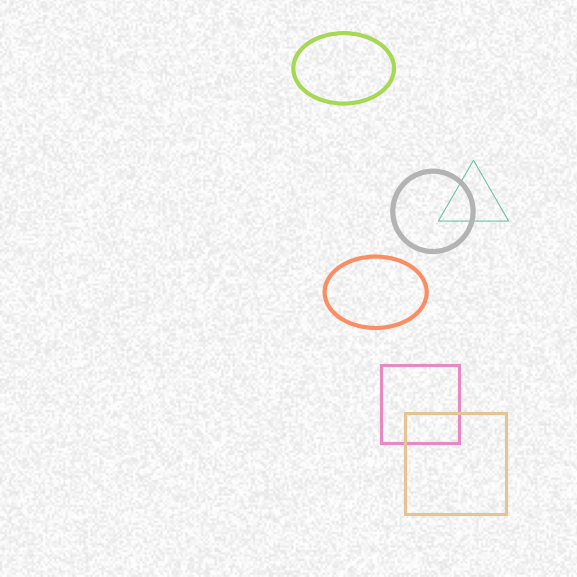[{"shape": "triangle", "thickness": 0.5, "radius": 0.35, "center": [0.82, 0.651]}, {"shape": "oval", "thickness": 2, "radius": 0.44, "center": [0.651, 0.493]}, {"shape": "square", "thickness": 1.5, "radius": 0.34, "center": [0.727, 0.3]}, {"shape": "oval", "thickness": 2, "radius": 0.44, "center": [0.595, 0.881]}, {"shape": "square", "thickness": 1.5, "radius": 0.44, "center": [0.789, 0.196]}, {"shape": "circle", "thickness": 2.5, "radius": 0.35, "center": [0.75, 0.633]}]